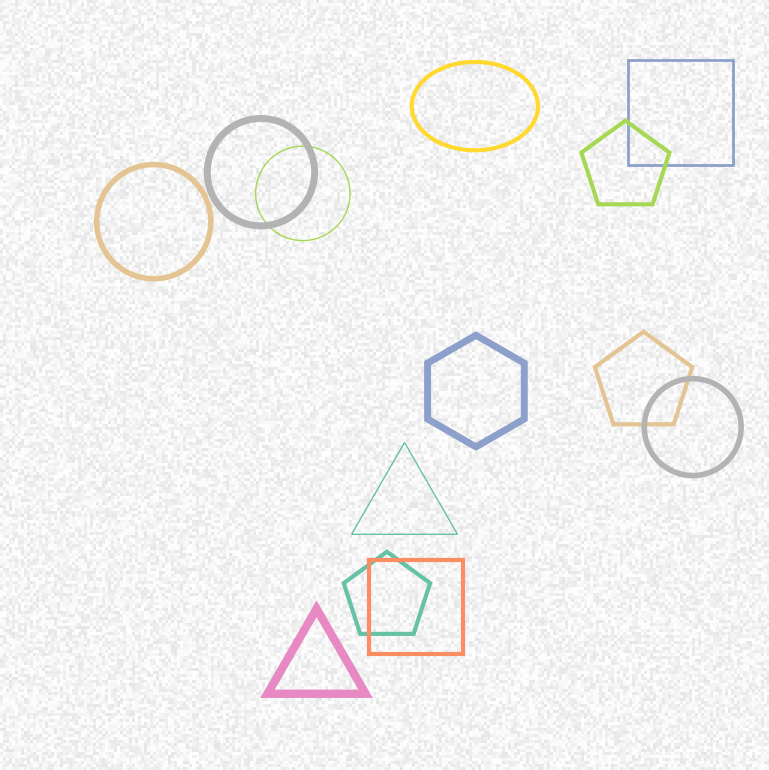[{"shape": "triangle", "thickness": 0.5, "radius": 0.4, "center": [0.525, 0.346]}, {"shape": "pentagon", "thickness": 1.5, "radius": 0.29, "center": [0.503, 0.224]}, {"shape": "square", "thickness": 1.5, "radius": 0.31, "center": [0.54, 0.212]}, {"shape": "hexagon", "thickness": 2.5, "radius": 0.36, "center": [0.618, 0.492]}, {"shape": "square", "thickness": 1, "radius": 0.34, "center": [0.884, 0.854]}, {"shape": "triangle", "thickness": 3, "radius": 0.37, "center": [0.411, 0.136]}, {"shape": "pentagon", "thickness": 1.5, "radius": 0.3, "center": [0.812, 0.783]}, {"shape": "circle", "thickness": 0.5, "radius": 0.31, "center": [0.393, 0.749]}, {"shape": "oval", "thickness": 1.5, "radius": 0.41, "center": [0.617, 0.862]}, {"shape": "pentagon", "thickness": 1.5, "radius": 0.33, "center": [0.836, 0.503]}, {"shape": "circle", "thickness": 2, "radius": 0.37, "center": [0.2, 0.712]}, {"shape": "circle", "thickness": 2.5, "radius": 0.35, "center": [0.339, 0.776]}, {"shape": "circle", "thickness": 2, "radius": 0.31, "center": [0.9, 0.445]}]